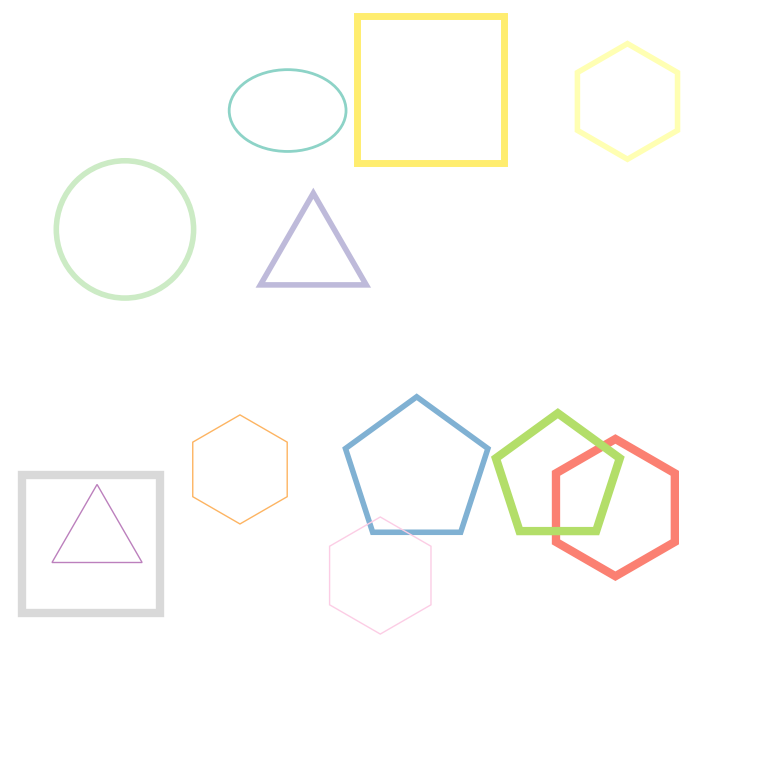[{"shape": "oval", "thickness": 1, "radius": 0.38, "center": [0.374, 0.856]}, {"shape": "hexagon", "thickness": 2, "radius": 0.38, "center": [0.815, 0.868]}, {"shape": "triangle", "thickness": 2, "radius": 0.4, "center": [0.407, 0.67]}, {"shape": "hexagon", "thickness": 3, "radius": 0.45, "center": [0.799, 0.341]}, {"shape": "pentagon", "thickness": 2, "radius": 0.49, "center": [0.541, 0.387]}, {"shape": "hexagon", "thickness": 0.5, "radius": 0.35, "center": [0.312, 0.39]}, {"shape": "pentagon", "thickness": 3, "radius": 0.42, "center": [0.724, 0.379]}, {"shape": "hexagon", "thickness": 0.5, "radius": 0.38, "center": [0.494, 0.253]}, {"shape": "square", "thickness": 3, "radius": 0.45, "center": [0.118, 0.293]}, {"shape": "triangle", "thickness": 0.5, "radius": 0.34, "center": [0.126, 0.303]}, {"shape": "circle", "thickness": 2, "radius": 0.45, "center": [0.162, 0.702]}, {"shape": "square", "thickness": 2.5, "radius": 0.48, "center": [0.559, 0.883]}]